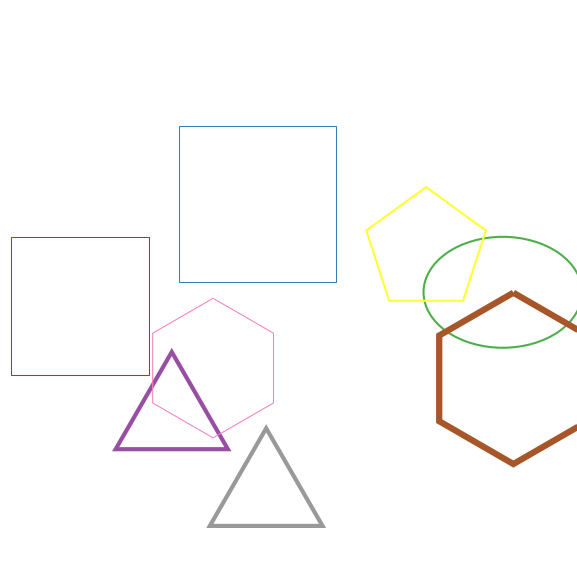[{"shape": "square", "thickness": 0.5, "radius": 0.59, "center": [0.139, 0.469]}, {"shape": "square", "thickness": 0.5, "radius": 0.68, "center": [0.446, 0.646]}, {"shape": "oval", "thickness": 1, "radius": 0.69, "center": [0.871, 0.493]}, {"shape": "triangle", "thickness": 2, "radius": 0.56, "center": [0.297, 0.277]}, {"shape": "pentagon", "thickness": 1, "radius": 0.54, "center": [0.738, 0.566]}, {"shape": "hexagon", "thickness": 3, "radius": 0.74, "center": [0.889, 0.344]}, {"shape": "hexagon", "thickness": 0.5, "radius": 0.6, "center": [0.369, 0.362]}, {"shape": "triangle", "thickness": 2, "radius": 0.56, "center": [0.461, 0.145]}]